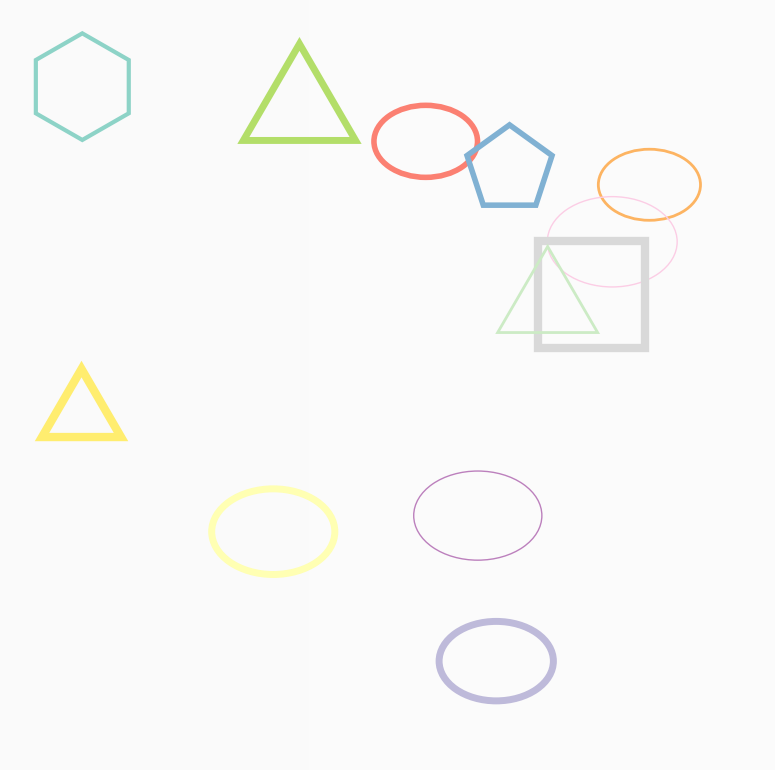[{"shape": "hexagon", "thickness": 1.5, "radius": 0.35, "center": [0.106, 0.887]}, {"shape": "oval", "thickness": 2.5, "radius": 0.4, "center": [0.353, 0.31]}, {"shape": "oval", "thickness": 2.5, "radius": 0.37, "center": [0.64, 0.141]}, {"shape": "oval", "thickness": 2, "radius": 0.33, "center": [0.549, 0.816]}, {"shape": "pentagon", "thickness": 2, "radius": 0.29, "center": [0.657, 0.78]}, {"shape": "oval", "thickness": 1, "radius": 0.33, "center": [0.838, 0.76]}, {"shape": "triangle", "thickness": 2.5, "radius": 0.42, "center": [0.386, 0.859]}, {"shape": "oval", "thickness": 0.5, "radius": 0.42, "center": [0.79, 0.686]}, {"shape": "square", "thickness": 3, "radius": 0.35, "center": [0.764, 0.617]}, {"shape": "oval", "thickness": 0.5, "radius": 0.41, "center": [0.617, 0.33]}, {"shape": "triangle", "thickness": 1, "radius": 0.37, "center": [0.707, 0.605]}, {"shape": "triangle", "thickness": 3, "radius": 0.29, "center": [0.105, 0.462]}]